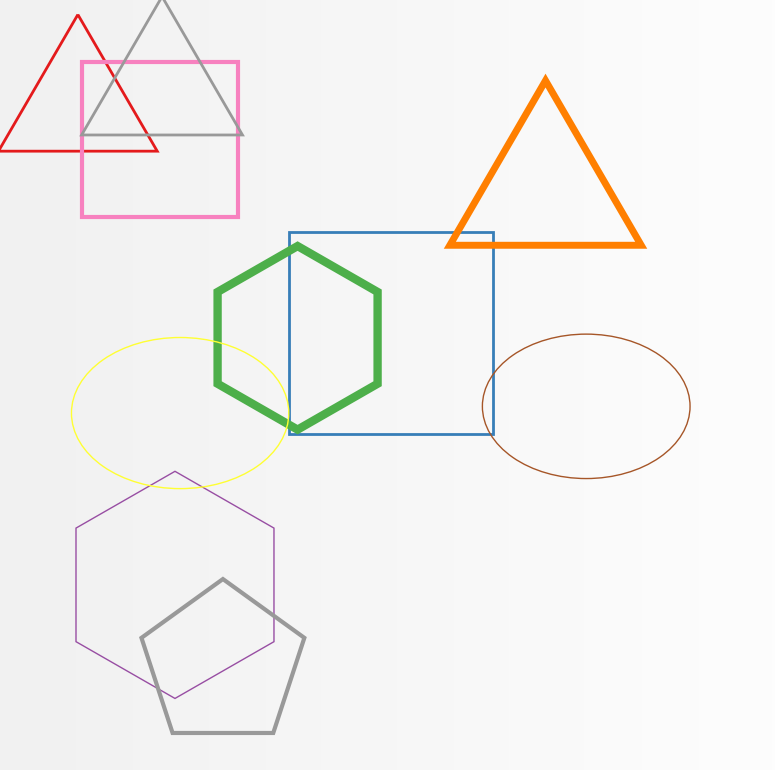[{"shape": "triangle", "thickness": 1, "radius": 0.59, "center": [0.1, 0.863]}, {"shape": "square", "thickness": 1, "radius": 0.66, "center": [0.505, 0.568]}, {"shape": "hexagon", "thickness": 3, "radius": 0.6, "center": [0.384, 0.561]}, {"shape": "hexagon", "thickness": 0.5, "radius": 0.74, "center": [0.226, 0.24]}, {"shape": "triangle", "thickness": 2.5, "radius": 0.71, "center": [0.704, 0.753]}, {"shape": "oval", "thickness": 0.5, "radius": 0.7, "center": [0.232, 0.464]}, {"shape": "oval", "thickness": 0.5, "radius": 0.67, "center": [0.756, 0.472]}, {"shape": "square", "thickness": 1.5, "radius": 0.5, "center": [0.206, 0.819]}, {"shape": "pentagon", "thickness": 1.5, "radius": 0.55, "center": [0.288, 0.137]}, {"shape": "triangle", "thickness": 1, "radius": 0.6, "center": [0.209, 0.885]}]